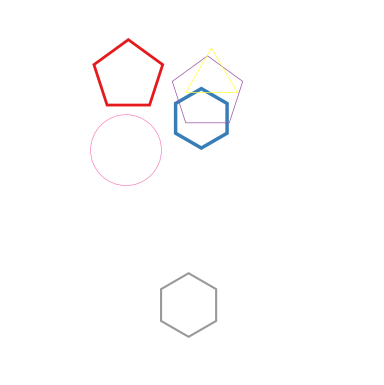[{"shape": "pentagon", "thickness": 2, "radius": 0.47, "center": [0.333, 0.803]}, {"shape": "hexagon", "thickness": 2.5, "radius": 0.39, "center": [0.523, 0.693]}, {"shape": "pentagon", "thickness": 0.5, "radius": 0.48, "center": [0.539, 0.759]}, {"shape": "triangle", "thickness": 0.5, "radius": 0.38, "center": [0.549, 0.798]}, {"shape": "circle", "thickness": 0.5, "radius": 0.46, "center": [0.327, 0.61]}, {"shape": "hexagon", "thickness": 1.5, "radius": 0.41, "center": [0.49, 0.208]}]